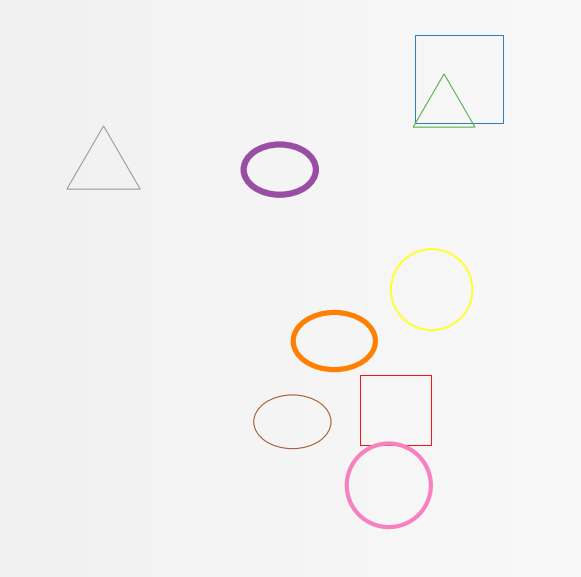[{"shape": "square", "thickness": 0.5, "radius": 0.31, "center": [0.681, 0.289]}, {"shape": "square", "thickness": 0.5, "radius": 0.38, "center": [0.79, 0.862]}, {"shape": "triangle", "thickness": 0.5, "radius": 0.31, "center": [0.764, 0.81]}, {"shape": "oval", "thickness": 3, "radius": 0.31, "center": [0.481, 0.705]}, {"shape": "oval", "thickness": 2.5, "radius": 0.35, "center": [0.575, 0.409]}, {"shape": "circle", "thickness": 1, "radius": 0.35, "center": [0.743, 0.498]}, {"shape": "oval", "thickness": 0.5, "radius": 0.33, "center": [0.503, 0.269]}, {"shape": "circle", "thickness": 2, "radius": 0.36, "center": [0.669, 0.159]}, {"shape": "triangle", "thickness": 0.5, "radius": 0.36, "center": [0.178, 0.708]}]